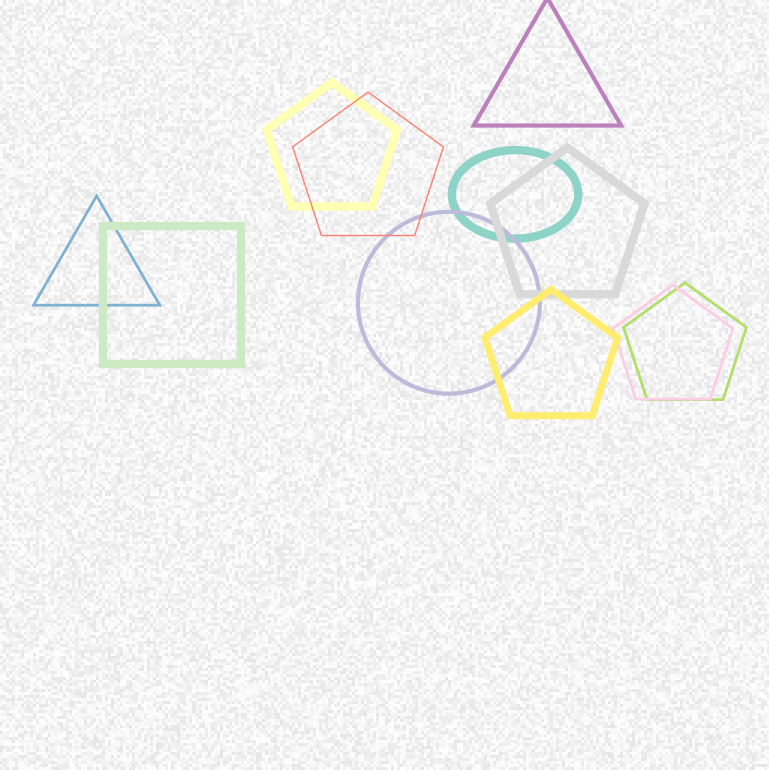[{"shape": "oval", "thickness": 3, "radius": 0.41, "center": [0.669, 0.748]}, {"shape": "pentagon", "thickness": 3, "radius": 0.45, "center": [0.431, 0.804]}, {"shape": "circle", "thickness": 1.5, "radius": 0.59, "center": [0.583, 0.607]}, {"shape": "pentagon", "thickness": 0.5, "radius": 0.51, "center": [0.478, 0.777]}, {"shape": "triangle", "thickness": 1, "radius": 0.47, "center": [0.126, 0.651]}, {"shape": "pentagon", "thickness": 1, "radius": 0.42, "center": [0.89, 0.549]}, {"shape": "pentagon", "thickness": 1, "radius": 0.41, "center": [0.874, 0.548]}, {"shape": "pentagon", "thickness": 3, "radius": 0.53, "center": [0.737, 0.703]}, {"shape": "triangle", "thickness": 1.5, "radius": 0.55, "center": [0.711, 0.892]}, {"shape": "square", "thickness": 3, "radius": 0.45, "center": [0.223, 0.617]}, {"shape": "pentagon", "thickness": 2.5, "radius": 0.45, "center": [0.716, 0.534]}]